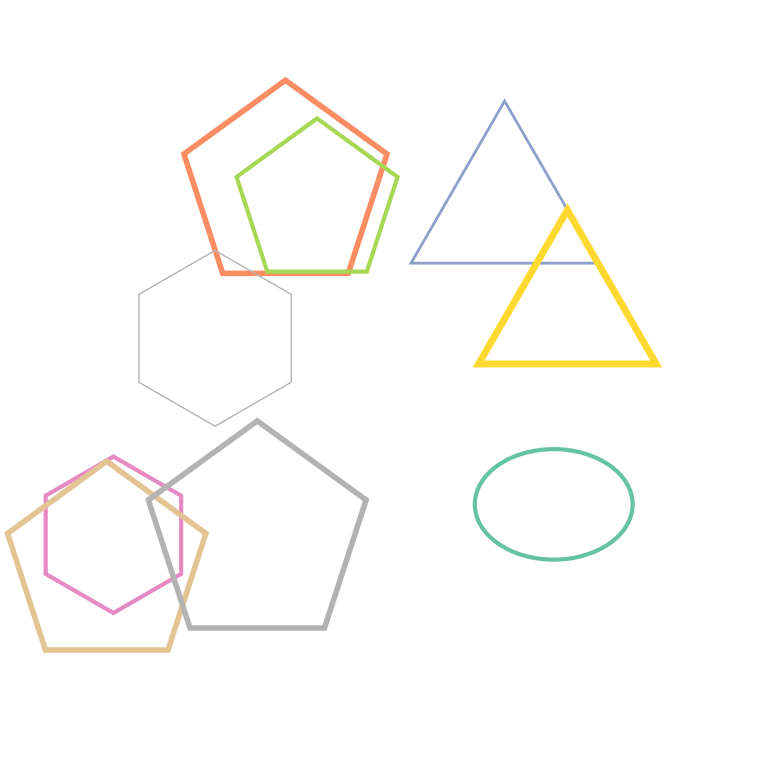[{"shape": "oval", "thickness": 1.5, "radius": 0.51, "center": [0.719, 0.345]}, {"shape": "pentagon", "thickness": 2, "radius": 0.69, "center": [0.371, 0.757]}, {"shape": "triangle", "thickness": 1, "radius": 0.7, "center": [0.655, 0.728]}, {"shape": "hexagon", "thickness": 1.5, "radius": 0.51, "center": [0.147, 0.305]}, {"shape": "pentagon", "thickness": 1.5, "radius": 0.55, "center": [0.412, 0.736]}, {"shape": "triangle", "thickness": 2.5, "radius": 0.67, "center": [0.737, 0.594]}, {"shape": "pentagon", "thickness": 2, "radius": 0.68, "center": [0.139, 0.265]}, {"shape": "pentagon", "thickness": 2, "radius": 0.74, "center": [0.334, 0.305]}, {"shape": "hexagon", "thickness": 0.5, "radius": 0.57, "center": [0.279, 0.561]}]